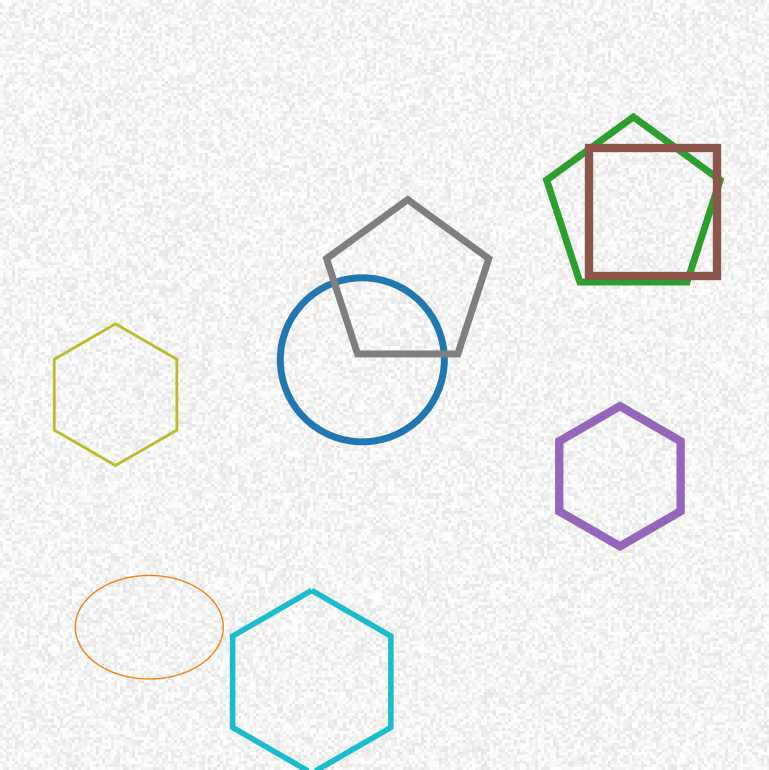[{"shape": "circle", "thickness": 2.5, "radius": 0.53, "center": [0.471, 0.533]}, {"shape": "oval", "thickness": 0.5, "radius": 0.48, "center": [0.194, 0.185]}, {"shape": "pentagon", "thickness": 2.5, "radius": 0.59, "center": [0.823, 0.73]}, {"shape": "hexagon", "thickness": 3, "radius": 0.46, "center": [0.805, 0.382]}, {"shape": "square", "thickness": 3, "radius": 0.42, "center": [0.848, 0.725]}, {"shape": "pentagon", "thickness": 2.5, "radius": 0.55, "center": [0.529, 0.63]}, {"shape": "hexagon", "thickness": 1, "radius": 0.46, "center": [0.15, 0.487]}, {"shape": "hexagon", "thickness": 2, "radius": 0.59, "center": [0.405, 0.115]}]